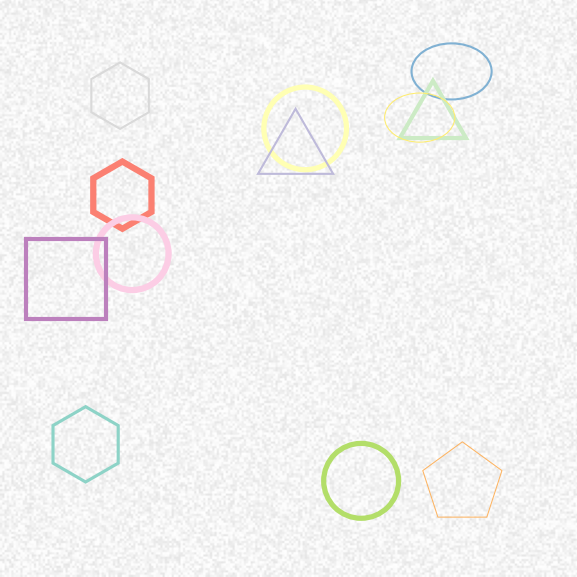[{"shape": "hexagon", "thickness": 1.5, "radius": 0.33, "center": [0.148, 0.23]}, {"shape": "circle", "thickness": 2.5, "radius": 0.36, "center": [0.528, 0.777]}, {"shape": "triangle", "thickness": 1, "radius": 0.38, "center": [0.512, 0.736]}, {"shape": "hexagon", "thickness": 3, "radius": 0.29, "center": [0.212, 0.661]}, {"shape": "oval", "thickness": 1, "radius": 0.35, "center": [0.782, 0.875]}, {"shape": "pentagon", "thickness": 0.5, "radius": 0.36, "center": [0.801, 0.162]}, {"shape": "circle", "thickness": 2.5, "radius": 0.32, "center": [0.625, 0.167]}, {"shape": "circle", "thickness": 3, "radius": 0.31, "center": [0.229, 0.56]}, {"shape": "hexagon", "thickness": 1, "radius": 0.29, "center": [0.208, 0.834]}, {"shape": "square", "thickness": 2, "radius": 0.35, "center": [0.114, 0.516]}, {"shape": "triangle", "thickness": 2, "radius": 0.33, "center": [0.75, 0.793]}, {"shape": "oval", "thickness": 0.5, "radius": 0.3, "center": [0.727, 0.796]}]